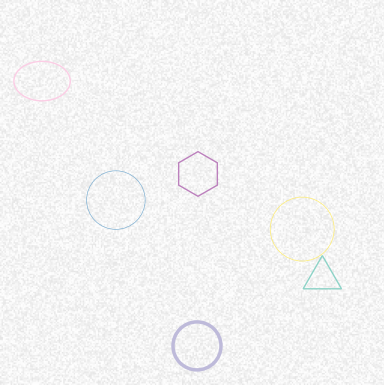[{"shape": "triangle", "thickness": 1, "radius": 0.29, "center": [0.837, 0.279]}, {"shape": "circle", "thickness": 2.5, "radius": 0.31, "center": [0.512, 0.102]}, {"shape": "circle", "thickness": 0.5, "radius": 0.38, "center": [0.301, 0.48]}, {"shape": "oval", "thickness": 1, "radius": 0.37, "center": [0.109, 0.789]}, {"shape": "hexagon", "thickness": 1, "radius": 0.29, "center": [0.514, 0.548]}, {"shape": "circle", "thickness": 0.5, "radius": 0.42, "center": [0.785, 0.405]}]